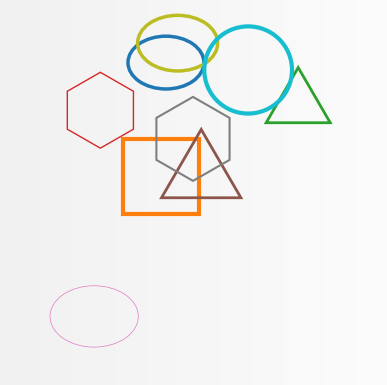[{"shape": "oval", "thickness": 2.5, "radius": 0.49, "center": [0.428, 0.837]}, {"shape": "square", "thickness": 3, "radius": 0.49, "center": [0.416, 0.541]}, {"shape": "triangle", "thickness": 2, "radius": 0.48, "center": [0.77, 0.729]}, {"shape": "hexagon", "thickness": 1, "radius": 0.49, "center": [0.259, 0.714]}, {"shape": "triangle", "thickness": 2, "radius": 0.59, "center": [0.519, 0.545]}, {"shape": "oval", "thickness": 0.5, "radius": 0.57, "center": [0.243, 0.178]}, {"shape": "hexagon", "thickness": 1.5, "radius": 0.55, "center": [0.498, 0.639]}, {"shape": "oval", "thickness": 2.5, "radius": 0.52, "center": [0.458, 0.888]}, {"shape": "circle", "thickness": 3, "radius": 0.57, "center": [0.64, 0.818]}]